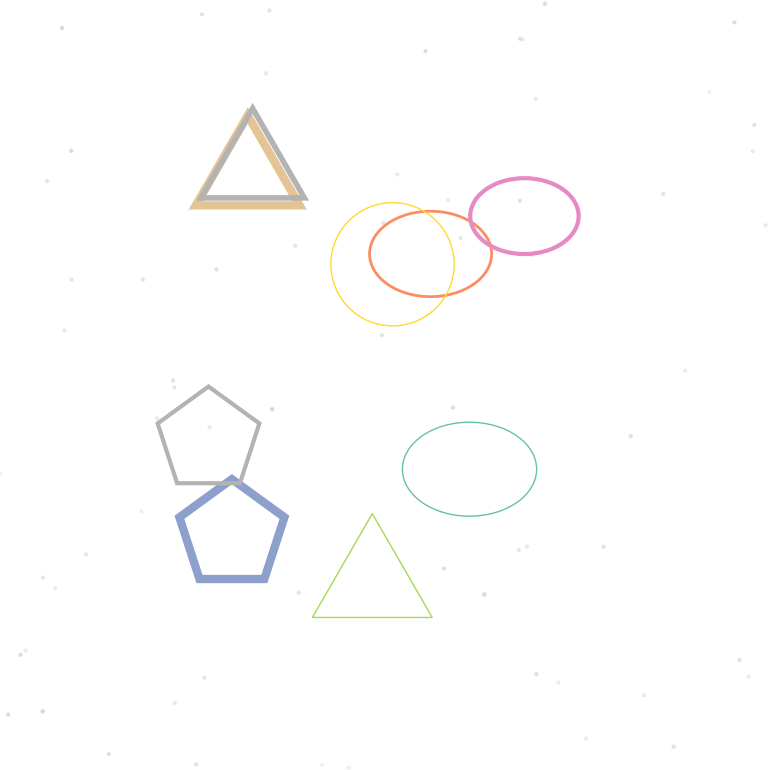[{"shape": "oval", "thickness": 0.5, "radius": 0.44, "center": [0.61, 0.391]}, {"shape": "oval", "thickness": 1, "radius": 0.4, "center": [0.559, 0.67]}, {"shape": "pentagon", "thickness": 3, "radius": 0.36, "center": [0.301, 0.306]}, {"shape": "oval", "thickness": 1.5, "radius": 0.35, "center": [0.681, 0.719]}, {"shape": "triangle", "thickness": 0.5, "radius": 0.45, "center": [0.484, 0.243]}, {"shape": "circle", "thickness": 0.5, "radius": 0.4, "center": [0.51, 0.657]}, {"shape": "triangle", "thickness": 3, "radius": 0.39, "center": [0.322, 0.772]}, {"shape": "triangle", "thickness": 2, "radius": 0.39, "center": [0.328, 0.782]}, {"shape": "pentagon", "thickness": 1.5, "radius": 0.35, "center": [0.271, 0.429]}]